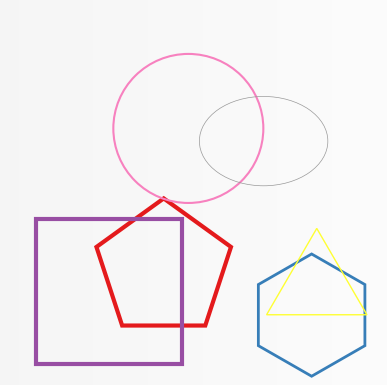[{"shape": "pentagon", "thickness": 3, "radius": 0.91, "center": [0.422, 0.302]}, {"shape": "hexagon", "thickness": 2, "radius": 0.79, "center": [0.804, 0.182]}, {"shape": "square", "thickness": 3, "radius": 0.94, "center": [0.281, 0.243]}, {"shape": "triangle", "thickness": 1, "radius": 0.75, "center": [0.817, 0.257]}, {"shape": "circle", "thickness": 1.5, "radius": 0.97, "center": [0.486, 0.666]}, {"shape": "oval", "thickness": 0.5, "radius": 0.83, "center": [0.68, 0.633]}]